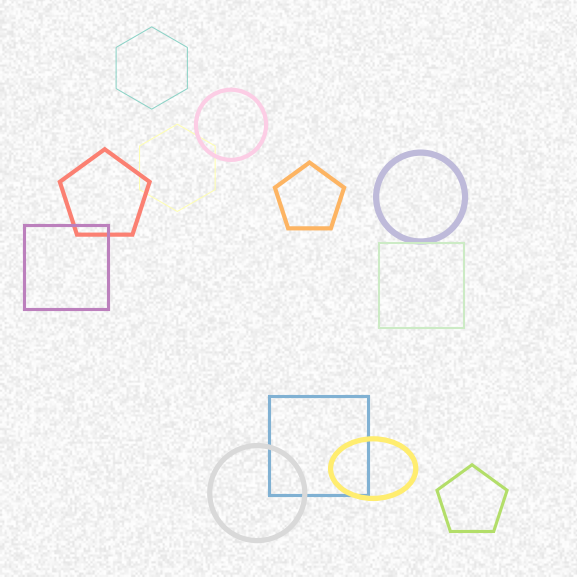[{"shape": "hexagon", "thickness": 0.5, "radius": 0.36, "center": [0.263, 0.881]}, {"shape": "hexagon", "thickness": 0.5, "radius": 0.38, "center": [0.307, 0.709]}, {"shape": "circle", "thickness": 3, "radius": 0.38, "center": [0.728, 0.658]}, {"shape": "pentagon", "thickness": 2, "radius": 0.41, "center": [0.181, 0.659]}, {"shape": "square", "thickness": 1.5, "radius": 0.43, "center": [0.551, 0.228]}, {"shape": "pentagon", "thickness": 2, "radius": 0.32, "center": [0.536, 0.655]}, {"shape": "pentagon", "thickness": 1.5, "radius": 0.32, "center": [0.817, 0.13]}, {"shape": "circle", "thickness": 2, "radius": 0.3, "center": [0.4, 0.783]}, {"shape": "circle", "thickness": 2.5, "radius": 0.41, "center": [0.445, 0.145]}, {"shape": "square", "thickness": 1.5, "radius": 0.37, "center": [0.114, 0.536]}, {"shape": "square", "thickness": 1, "radius": 0.37, "center": [0.73, 0.504]}, {"shape": "oval", "thickness": 2.5, "radius": 0.37, "center": [0.646, 0.188]}]